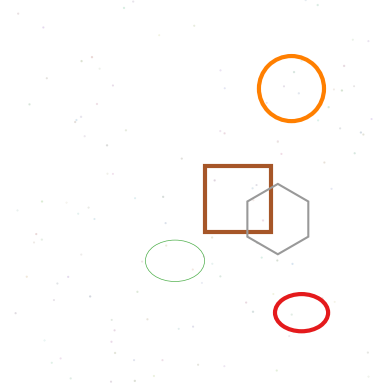[{"shape": "oval", "thickness": 3, "radius": 0.35, "center": [0.783, 0.188]}, {"shape": "oval", "thickness": 0.5, "radius": 0.38, "center": [0.455, 0.323]}, {"shape": "circle", "thickness": 3, "radius": 0.42, "center": [0.757, 0.77]}, {"shape": "square", "thickness": 3, "radius": 0.43, "center": [0.617, 0.482]}, {"shape": "hexagon", "thickness": 1.5, "radius": 0.46, "center": [0.722, 0.431]}]